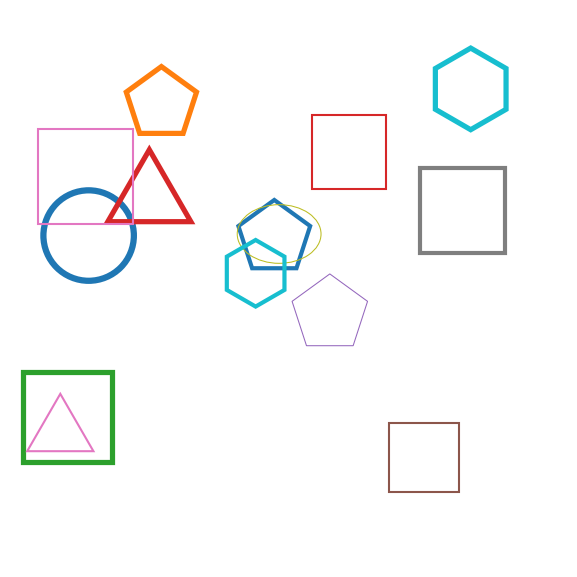[{"shape": "pentagon", "thickness": 2, "radius": 0.33, "center": [0.475, 0.588]}, {"shape": "circle", "thickness": 3, "radius": 0.39, "center": [0.153, 0.591]}, {"shape": "pentagon", "thickness": 2.5, "radius": 0.32, "center": [0.279, 0.82]}, {"shape": "square", "thickness": 2.5, "radius": 0.39, "center": [0.117, 0.277]}, {"shape": "square", "thickness": 1, "radius": 0.32, "center": [0.604, 0.736]}, {"shape": "triangle", "thickness": 2.5, "radius": 0.42, "center": [0.259, 0.657]}, {"shape": "pentagon", "thickness": 0.5, "radius": 0.34, "center": [0.571, 0.456]}, {"shape": "square", "thickness": 1, "radius": 0.3, "center": [0.734, 0.207]}, {"shape": "square", "thickness": 1, "radius": 0.41, "center": [0.148, 0.693]}, {"shape": "triangle", "thickness": 1, "radius": 0.33, "center": [0.104, 0.251]}, {"shape": "square", "thickness": 2, "radius": 0.37, "center": [0.8, 0.635]}, {"shape": "oval", "thickness": 0.5, "radius": 0.36, "center": [0.483, 0.594]}, {"shape": "hexagon", "thickness": 2.5, "radius": 0.35, "center": [0.815, 0.845]}, {"shape": "hexagon", "thickness": 2, "radius": 0.29, "center": [0.443, 0.526]}]